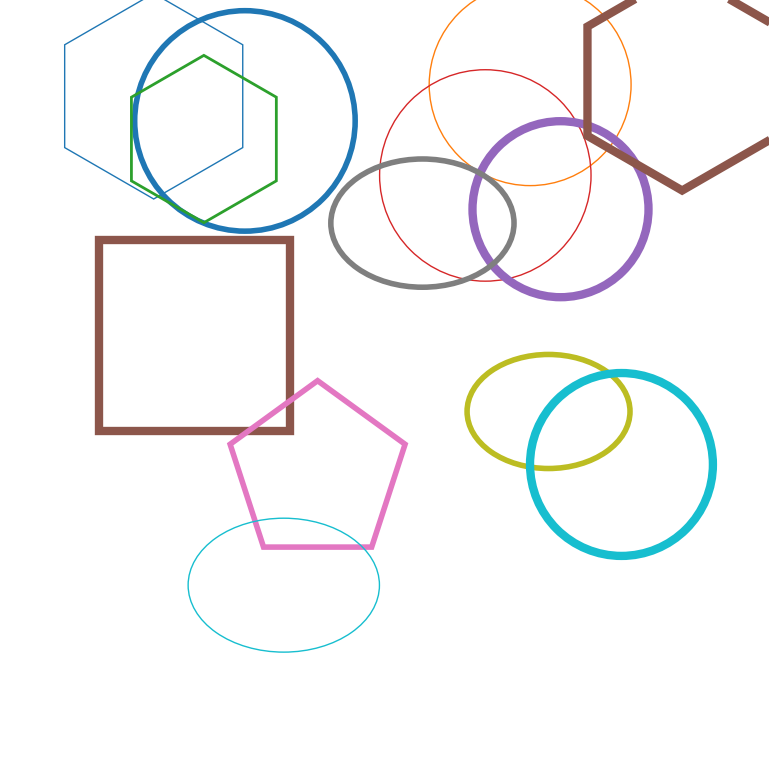[{"shape": "circle", "thickness": 2, "radius": 0.72, "center": [0.318, 0.843]}, {"shape": "hexagon", "thickness": 0.5, "radius": 0.67, "center": [0.2, 0.875]}, {"shape": "circle", "thickness": 0.5, "radius": 0.66, "center": [0.688, 0.89]}, {"shape": "hexagon", "thickness": 1, "radius": 0.54, "center": [0.265, 0.819]}, {"shape": "circle", "thickness": 0.5, "radius": 0.69, "center": [0.63, 0.772]}, {"shape": "circle", "thickness": 3, "radius": 0.57, "center": [0.728, 0.728]}, {"shape": "square", "thickness": 3, "radius": 0.62, "center": [0.252, 0.564]}, {"shape": "hexagon", "thickness": 3, "radius": 0.71, "center": [0.886, 0.895]}, {"shape": "pentagon", "thickness": 2, "radius": 0.6, "center": [0.412, 0.386]}, {"shape": "oval", "thickness": 2, "radius": 0.59, "center": [0.549, 0.71]}, {"shape": "oval", "thickness": 2, "radius": 0.53, "center": [0.712, 0.466]}, {"shape": "oval", "thickness": 0.5, "radius": 0.62, "center": [0.369, 0.24]}, {"shape": "circle", "thickness": 3, "radius": 0.59, "center": [0.807, 0.397]}]